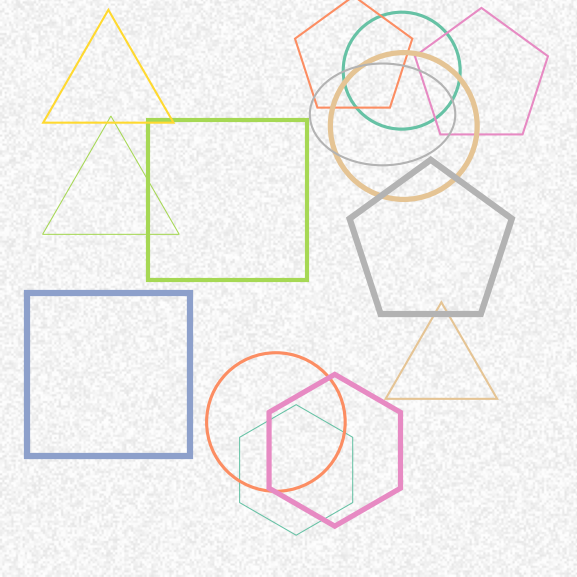[{"shape": "hexagon", "thickness": 0.5, "radius": 0.57, "center": [0.513, 0.185]}, {"shape": "circle", "thickness": 1.5, "radius": 0.51, "center": [0.696, 0.877]}, {"shape": "circle", "thickness": 1.5, "radius": 0.6, "center": [0.478, 0.268]}, {"shape": "pentagon", "thickness": 1, "radius": 0.53, "center": [0.612, 0.899]}, {"shape": "square", "thickness": 3, "radius": 0.71, "center": [0.189, 0.351]}, {"shape": "pentagon", "thickness": 1, "radius": 0.61, "center": [0.834, 0.864]}, {"shape": "hexagon", "thickness": 2.5, "radius": 0.66, "center": [0.58, 0.219]}, {"shape": "triangle", "thickness": 0.5, "radius": 0.68, "center": [0.192, 0.662]}, {"shape": "square", "thickness": 2, "radius": 0.69, "center": [0.394, 0.653]}, {"shape": "triangle", "thickness": 1, "radius": 0.65, "center": [0.188, 0.852]}, {"shape": "triangle", "thickness": 1, "radius": 0.56, "center": [0.764, 0.364]}, {"shape": "circle", "thickness": 2.5, "radius": 0.64, "center": [0.699, 0.781]}, {"shape": "oval", "thickness": 1, "radius": 0.63, "center": [0.662, 0.801]}, {"shape": "pentagon", "thickness": 3, "radius": 0.74, "center": [0.746, 0.575]}]